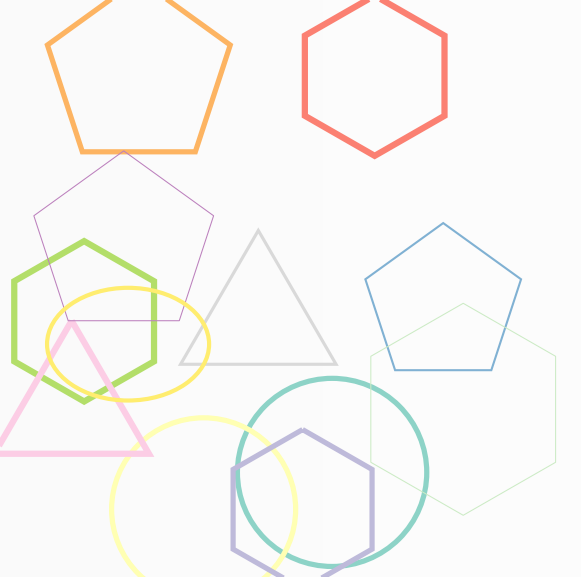[{"shape": "circle", "thickness": 2.5, "radius": 0.81, "center": [0.571, 0.181]}, {"shape": "circle", "thickness": 2.5, "radius": 0.79, "center": [0.35, 0.117]}, {"shape": "hexagon", "thickness": 2.5, "radius": 0.69, "center": [0.521, 0.117]}, {"shape": "hexagon", "thickness": 3, "radius": 0.69, "center": [0.645, 0.868]}, {"shape": "pentagon", "thickness": 1, "radius": 0.7, "center": [0.763, 0.472]}, {"shape": "pentagon", "thickness": 2.5, "radius": 0.83, "center": [0.239, 0.87]}, {"shape": "hexagon", "thickness": 3, "radius": 0.69, "center": [0.145, 0.443]}, {"shape": "triangle", "thickness": 3, "radius": 0.77, "center": [0.123, 0.29]}, {"shape": "triangle", "thickness": 1.5, "radius": 0.77, "center": [0.444, 0.446]}, {"shape": "pentagon", "thickness": 0.5, "radius": 0.81, "center": [0.213, 0.575]}, {"shape": "hexagon", "thickness": 0.5, "radius": 0.92, "center": [0.797, 0.29]}, {"shape": "oval", "thickness": 2, "radius": 0.7, "center": [0.22, 0.403]}]